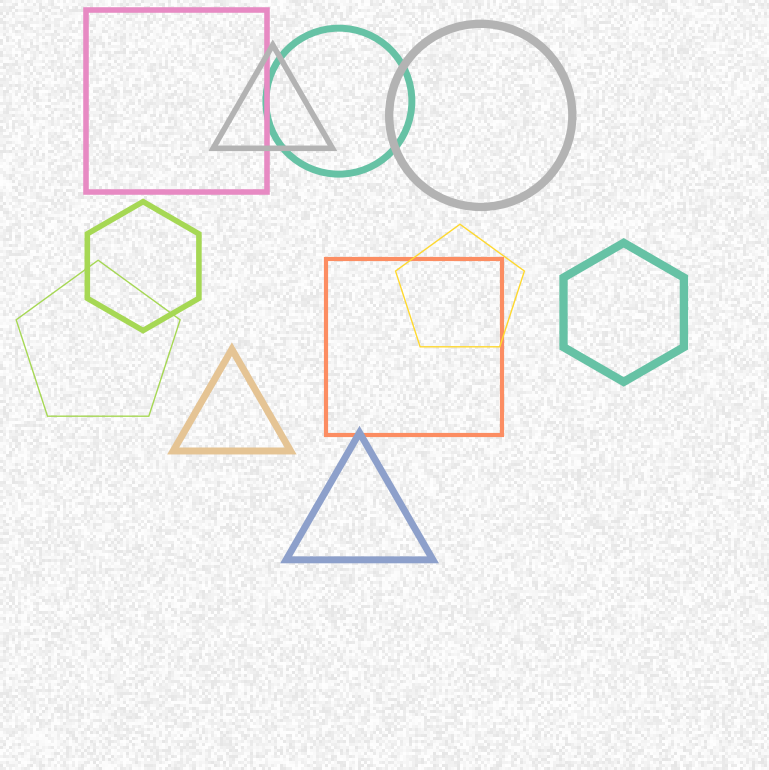[{"shape": "hexagon", "thickness": 3, "radius": 0.45, "center": [0.81, 0.594]}, {"shape": "circle", "thickness": 2.5, "radius": 0.47, "center": [0.44, 0.869]}, {"shape": "square", "thickness": 1.5, "radius": 0.57, "center": [0.537, 0.549]}, {"shape": "triangle", "thickness": 2.5, "radius": 0.55, "center": [0.467, 0.328]}, {"shape": "square", "thickness": 2, "radius": 0.59, "center": [0.229, 0.869]}, {"shape": "hexagon", "thickness": 2, "radius": 0.42, "center": [0.186, 0.654]}, {"shape": "pentagon", "thickness": 0.5, "radius": 0.56, "center": [0.127, 0.55]}, {"shape": "pentagon", "thickness": 0.5, "radius": 0.44, "center": [0.597, 0.621]}, {"shape": "triangle", "thickness": 2.5, "radius": 0.44, "center": [0.301, 0.458]}, {"shape": "triangle", "thickness": 2, "radius": 0.45, "center": [0.354, 0.852]}, {"shape": "circle", "thickness": 3, "radius": 0.59, "center": [0.624, 0.85]}]